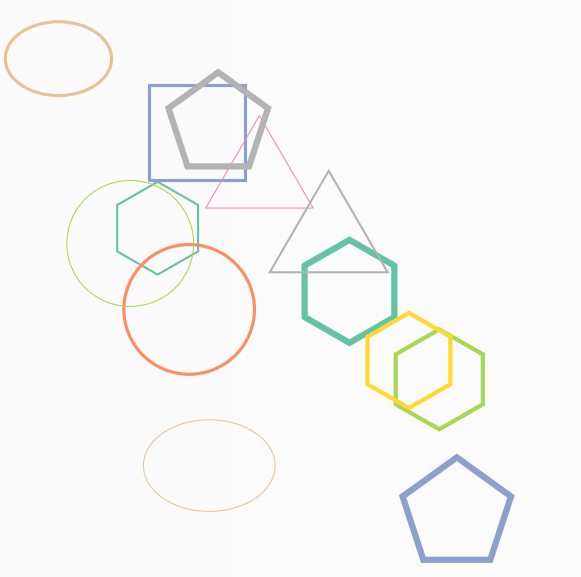[{"shape": "hexagon", "thickness": 1, "radius": 0.4, "center": [0.271, 0.604]}, {"shape": "hexagon", "thickness": 3, "radius": 0.45, "center": [0.601, 0.495]}, {"shape": "circle", "thickness": 1.5, "radius": 0.56, "center": [0.325, 0.463]}, {"shape": "pentagon", "thickness": 3, "radius": 0.49, "center": [0.786, 0.109]}, {"shape": "square", "thickness": 1.5, "radius": 0.41, "center": [0.339, 0.77]}, {"shape": "triangle", "thickness": 0.5, "radius": 0.53, "center": [0.446, 0.692]}, {"shape": "circle", "thickness": 0.5, "radius": 0.55, "center": [0.224, 0.578]}, {"shape": "hexagon", "thickness": 2, "radius": 0.43, "center": [0.756, 0.342]}, {"shape": "hexagon", "thickness": 2, "radius": 0.41, "center": [0.704, 0.375]}, {"shape": "oval", "thickness": 0.5, "radius": 0.57, "center": [0.36, 0.193]}, {"shape": "oval", "thickness": 1.5, "radius": 0.46, "center": [0.101, 0.898]}, {"shape": "triangle", "thickness": 1, "radius": 0.59, "center": [0.566, 0.586]}, {"shape": "pentagon", "thickness": 3, "radius": 0.45, "center": [0.375, 0.784]}]